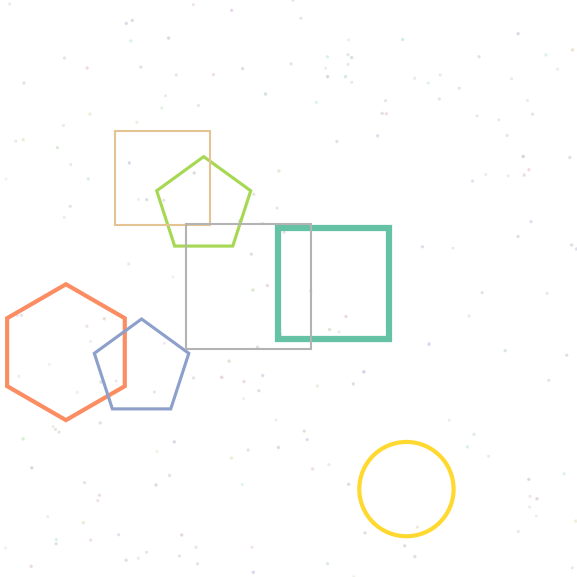[{"shape": "square", "thickness": 3, "radius": 0.48, "center": [0.577, 0.509]}, {"shape": "hexagon", "thickness": 2, "radius": 0.59, "center": [0.114, 0.389]}, {"shape": "pentagon", "thickness": 1.5, "radius": 0.43, "center": [0.245, 0.361]}, {"shape": "pentagon", "thickness": 1.5, "radius": 0.43, "center": [0.353, 0.642]}, {"shape": "circle", "thickness": 2, "radius": 0.41, "center": [0.704, 0.152]}, {"shape": "square", "thickness": 1, "radius": 0.41, "center": [0.282, 0.691]}, {"shape": "square", "thickness": 1, "radius": 0.54, "center": [0.43, 0.503]}]